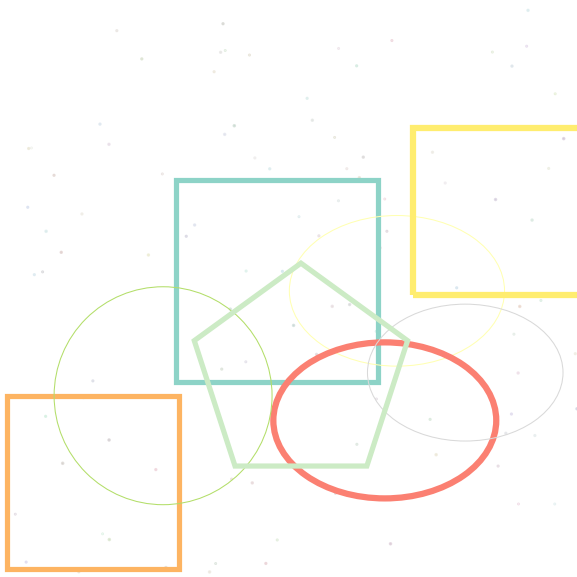[{"shape": "square", "thickness": 2.5, "radius": 0.87, "center": [0.48, 0.513]}, {"shape": "oval", "thickness": 0.5, "radius": 0.93, "center": [0.687, 0.496]}, {"shape": "oval", "thickness": 3, "radius": 0.96, "center": [0.666, 0.271]}, {"shape": "square", "thickness": 2.5, "radius": 0.75, "center": [0.161, 0.163]}, {"shape": "circle", "thickness": 0.5, "radius": 0.94, "center": [0.282, 0.314]}, {"shape": "oval", "thickness": 0.5, "radius": 0.85, "center": [0.806, 0.354]}, {"shape": "pentagon", "thickness": 2.5, "radius": 0.97, "center": [0.521, 0.349]}, {"shape": "square", "thickness": 3, "radius": 0.72, "center": [0.859, 0.633]}]